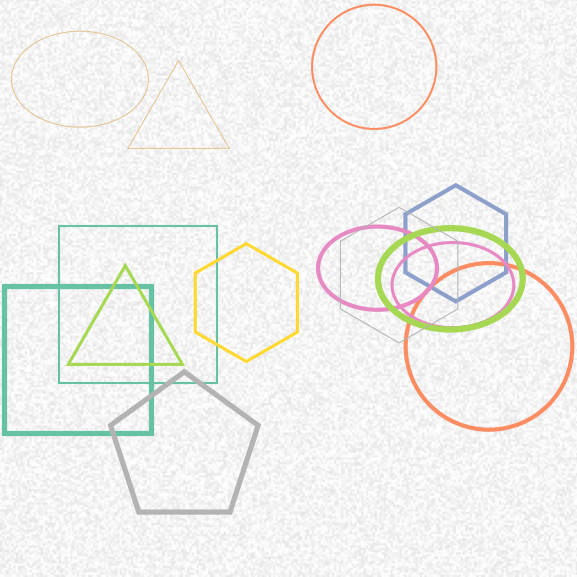[{"shape": "square", "thickness": 2.5, "radius": 0.64, "center": [0.135, 0.376]}, {"shape": "square", "thickness": 1, "radius": 0.68, "center": [0.239, 0.472]}, {"shape": "circle", "thickness": 2, "radius": 0.72, "center": [0.847, 0.399]}, {"shape": "circle", "thickness": 1, "radius": 0.54, "center": [0.648, 0.883]}, {"shape": "hexagon", "thickness": 2, "radius": 0.5, "center": [0.789, 0.578]}, {"shape": "oval", "thickness": 1.5, "radius": 0.53, "center": [0.784, 0.505]}, {"shape": "oval", "thickness": 2, "radius": 0.51, "center": [0.654, 0.535]}, {"shape": "triangle", "thickness": 1.5, "radius": 0.57, "center": [0.217, 0.425]}, {"shape": "oval", "thickness": 3, "radius": 0.63, "center": [0.78, 0.516]}, {"shape": "hexagon", "thickness": 1.5, "radius": 0.51, "center": [0.427, 0.475]}, {"shape": "triangle", "thickness": 0.5, "radius": 0.51, "center": [0.309, 0.793]}, {"shape": "oval", "thickness": 0.5, "radius": 0.59, "center": [0.138, 0.862]}, {"shape": "pentagon", "thickness": 2.5, "radius": 0.67, "center": [0.319, 0.221]}, {"shape": "hexagon", "thickness": 0.5, "radius": 0.59, "center": [0.691, 0.523]}]